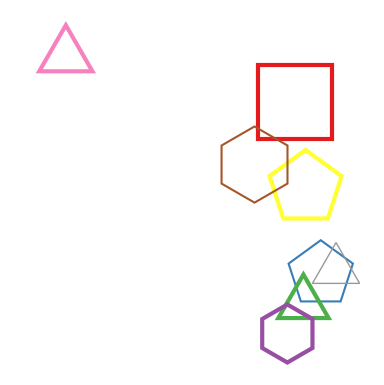[{"shape": "square", "thickness": 3, "radius": 0.48, "center": [0.766, 0.735]}, {"shape": "pentagon", "thickness": 1.5, "radius": 0.44, "center": [0.833, 0.288]}, {"shape": "triangle", "thickness": 3, "radius": 0.38, "center": [0.788, 0.212]}, {"shape": "hexagon", "thickness": 3, "radius": 0.38, "center": [0.746, 0.134]}, {"shape": "pentagon", "thickness": 3, "radius": 0.49, "center": [0.794, 0.512]}, {"shape": "hexagon", "thickness": 1.5, "radius": 0.49, "center": [0.661, 0.573]}, {"shape": "triangle", "thickness": 3, "radius": 0.4, "center": [0.171, 0.855]}, {"shape": "triangle", "thickness": 1, "radius": 0.35, "center": [0.873, 0.299]}]